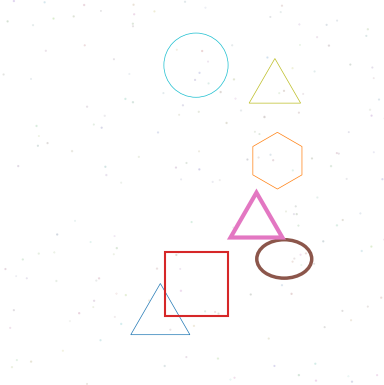[{"shape": "triangle", "thickness": 0.5, "radius": 0.44, "center": [0.416, 0.175]}, {"shape": "hexagon", "thickness": 0.5, "radius": 0.37, "center": [0.721, 0.583]}, {"shape": "square", "thickness": 1.5, "radius": 0.41, "center": [0.511, 0.263]}, {"shape": "oval", "thickness": 2.5, "radius": 0.36, "center": [0.738, 0.327]}, {"shape": "triangle", "thickness": 3, "radius": 0.39, "center": [0.666, 0.422]}, {"shape": "triangle", "thickness": 0.5, "radius": 0.39, "center": [0.714, 0.771]}, {"shape": "circle", "thickness": 0.5, "radius": 0.42, "center": [0.509, 0.831]}]